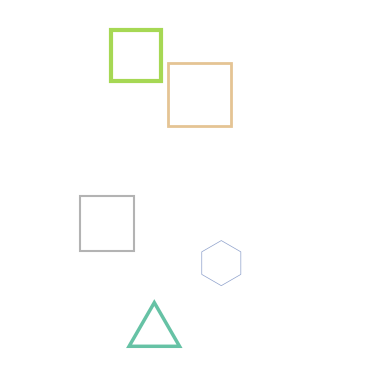[{"shape": "triangle", "thickness": 2.5, "radius": 0.38, "center": [0.401, 0.138]}, {"shape": "hexagon", "thickness": 0.5, "radius": 0.29, "center": [0.575, 0.317]}, {"shape": "square", "thickness": 3, "radius": 0.33, "center": [0.353, 0.856]}, {"shape": "square", "thickness": 2, "radius": 0.41, "center": [0.519, 0.755]}, {"shape": "square", "thickness": 1.5, "radius": 0.36, "center": [0.278, 0.419]}]